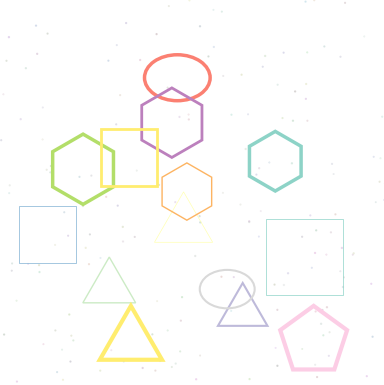[{"shape": "hexagon", "thickness": 2.5, "radius": 0.39, "center": [0.715, 0.581]}, {"shape": "square", "thickness": 0.5, "radius": 0.5, "center": [0.791, 0.332]}, {"shape": "triangle", "thickness": 0.5, "radius": 0.44, "center": [0.477, 0.414]}, {"shape": "triangle", "thickness": 1.5, "radius": 0.37, "center": [0.63, 0.191]}, {"shape": "oval", "thickness": 2.5, "radius": 0.43, "center": [0.461, 0.798]}, {"shape": "square", "thickness": 0.5, "radius": 0.37, "center": [0.124, 0.39]}, {"shape": "hexagon", "thickness": 1, "radius": 0.37, "center": [0.485, 0.502]}, {"shape": "hexagon", "thickness": 2.5, "radius": 0.46, "center": [0.216, 0.56]}, {"shape": "pentagon", "thickness": 3, "radius": 0.46, "center": [0.815, 0.114]}, {"shape": "oval", "thickness": 1.5, "radius": 0.36, "center": [0.59, 0.249]}, {"shape": "hexagon", "thickness": 2, "radius": 0.45, "center": [0.446, 0.681]}, {"shape": "triangle", "thickness": 1, "radius": 0.4, "center": [0.284, 0.253]}, {"shape": "triangle", "thickness": 3, "radius": 0.47, "center": [0.34, 0.112]}, {"shape": "square", "thickness": 2, "radius": 0.37, "center": [0.335, 0.59]}]